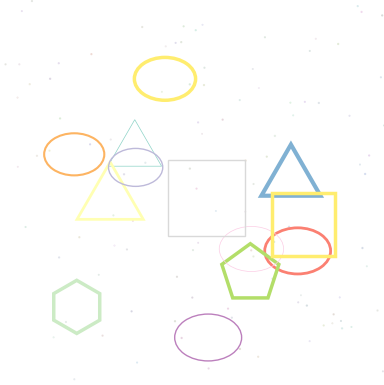[{"shape": "triangle", "thickness": 0.5, "radius": 0.4, "center": [0.35, 0.609]}, {"shape": "triangle", "thickness": 2, "radius": 0.5, "center": [0.286, 0.48]}, {"shape": "oval", "thickness": 1, "radius": 0.35, "center": [0.352, 0.565]}, {"shape": "oval", "thickness": 2, "radius": 0.43, "center": [0.773, 0.348]}, {"shape": "triangle", "thickness": 3, "radius": 0.44, "center": [0.756, 0.536]}, {"shape": "oval", "thickness": 1.5, "radius": 0.39, "center": [0.193, 0.599]}, {"shape": "pentagon", "thickness": 2.5, "radius": 0.39, "center": [0.65, 0.289]}, {"shape": "oval", "thickness": 0.5, "radius": 0.42, "center": [0.653, 0.353]}, {"shape": "square", "thickness": 1, "radius": 0.5, "center": [0.536, 0.485]}, {"shape": "oval", "thickness": 1, "radius": 0.43, "center": [0.541, 0.123]}, {"shape": "hexagon", "thickness": 2.5, "radius": 0.34, "center": [0.199, 0.203]}, {"shape": "square", "thickness": 2.5, "radius": 0.41, "center": [0.788, 0.418]}, {"shape": "oval", "thickness": 2.5, "radius": 0.4, "center": [0.429, 0.795]}]